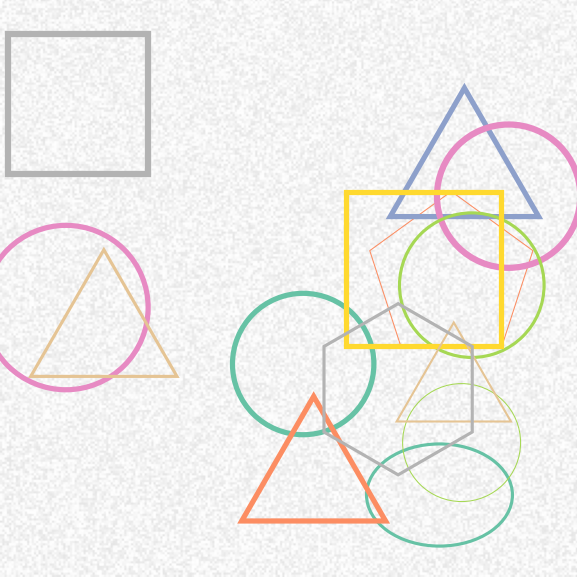[{"shape": "oval", "thickness": 1.5, "radius": 0.63, "center": [0.761, 0.142]}, {"shape": "circle", "thickness": 2.5, "radius": 0.61, "center": [0.525, 0.369]}, {"shape": "pentagon", "thickness": 0.5, "radius": 0.74, "center": [0.782, 0.519]}, {"shape": "triangle", "thickness": 2.5, "radius": 0.72, "center": [0.543, 0.169]}, {"shape": "triangle", "thickness": 2.5, "radius": 0.74, "center": [0.804, 0.698]}, {"shape": "circle", "thickness": 3, "radius": 0.62, "center": [0.881, 0.659]}, {"shape": "circle", "thickness": 2.5, "radius": 0.71, "center": [0.114, 0.467]}, {"shape": "circle", "thickness": 1.5, "radius": 0.63, "center": [0.817, 0.505]}, {"shape": "circle", "thickness": 0.5, "radius": 0.51, "center": [0.799, 0.233]}, {"shape": "square", "thickness": 2.5, "radius": 0.67, "center": [0.733, 0.534]}, {"shape": "triangle", "thickness": 1, "radius": 0.57, "center": [0.786, 0.326]}, {"shape": "triangle", "thickness": 1.5, "radius": 0.73, "center": [0.18, 0.42]}, {"shape": "hexagon", "thickness": 1.5, "radius": 0.74, "center": [0.689, 0.325]}, {"shape": "square", "thickness": 3, "radius": 0.61, "center": [0.135, 0.819]}]